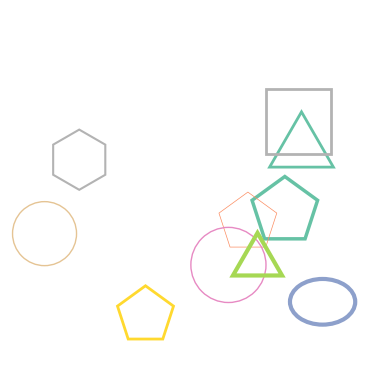[{"shape": "triangle", "thickness": 2, "radius": 0.48, "center": [0.783, 0.614]}, {"shape": "pentagon", "thickness": 2.5, "radius": 0.45, "center": [0.74, 0.452]}, {"shape": "pentagon", "thickness": 0.5, "radius": 0.39, "center": [0.644, 0.422]}, {"shape": "oval", "thickness": 3, "radius": 0.42, "center": [0.838, 0.216]}, {"shape": "circle", "thickness": 1, "radius": 0.49, "center": [0.593, 0.312]}, {"shape": "triangle", "thickness": 3, "radius": 0.37, "center": [0.669, 0.321]}, {"shape": "pentagon", "thickness": 2, "radius": 0.38, "center": [0.378, 0.181]}, {"shape": "circle", "thickness": 1, "radius": 0.42, "center": [0.116, 0.393]}, {"shape": "square", "thickness": 2, "radius": 0.42, "center": [0.775, 0.685]}, {"shape": "hexagon", "thickness": 1.5, "radius": 0.39, "center": [0.206, 0.585]}]